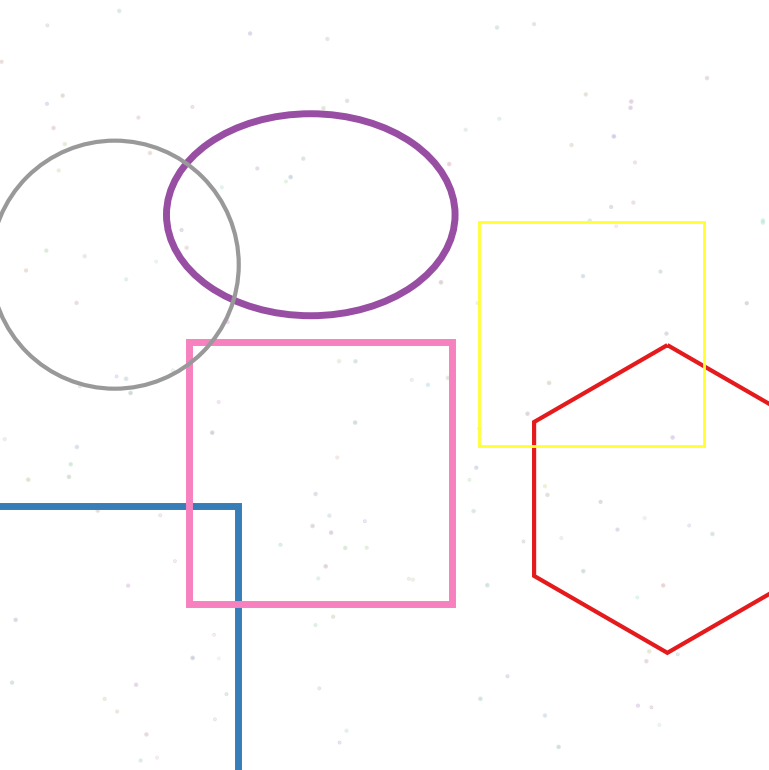[{"shape": "hexagon", "thickness": 1.5, "radius": 1.0, "center": [0.867, 0.352]}, {"shape": "square", "thickness": 2.5, "radius": 0.87, "center": [0.135, 0.168]}, {"shape": "oval", "thickness": 2.5, "radius": 0.94, "center": [0.404, 0.721]}, {"shape": "square", "thickness": 1, "radius": 0.73, "center": [0.768, 0.566]}, {"shape": "square", "thickness": 2.5, "radius": 0.85, "center": [0.416, 0.386]}, {"shape": "circle", "thickness": 1.5, "radius": 0.81, "center": [0.149, 0.656]}]